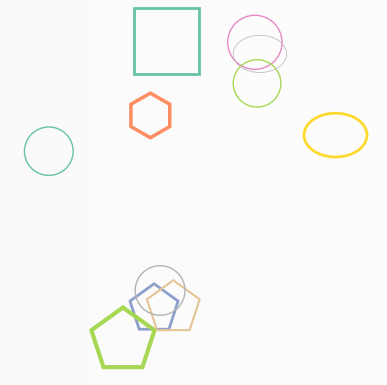[{"shape": "circle", "thickness": 1, "radius": 0.31, "center": [0.126, 0.607]}, {"shape": "square", "thickness": 2, "radius": 0.42, "center": [0.429, 0.894]}, {"shape": "hexagon", "thickness": 2.5, "radius": 0.29, "center": [0.388, 0.7]}, {"shape": "pentagon", "thickness": 2, "radius": 0.33, "center": [0.398, 0.198]}, {"shape": "circle", "thickness": 1, "radius": 0.35, "center": [0.658, 0.89]}, {"shape": "circle", "thickness": 1, "radius": 0.31, "center": [0.663, 0.783]}, {"shape": "pentagon", "thickness": 3, "radius": 0.43, "center": [0.317, 0.116]}, {"shape": "oval", "thickness": 2, "radius": 0.41, "center": [0.866, 0.649]}, {"shape": "pentagon", "thickness": 1.5, "radius": 0.36, "center": [0.447, 0.2]}, {"shape": "circle", "thickness": 1, "radius": 0.32, "center": [0.413, 0.245]}, {"shape": "oval", "thickness": 0.5, "radius": 0.35, "center": [0.671, 0.86]}]